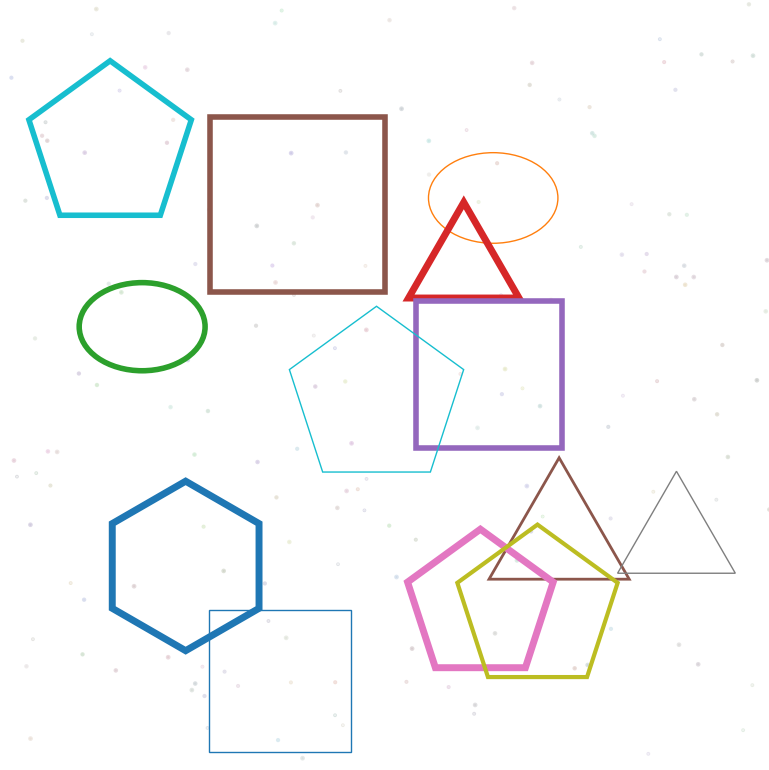[{"shape": "square", "thickness": 0.5, "radius": 0.46, "center": [0.364, 0.116]}, {"shape": "hexagon", "thickness": 2.5, "radius": 0.55, "center": [0.241, 0.265]}, {"shape": "oval", "thickness": 0.5, "radius": 0.42, "center": [0.641, 0.743]}, {"shape": "oval", "thickness": 2, "radius": 0.41, "center": [0.185, 0.576]}, {"shape": "triangle", "thickness": 2.5, "radius": 0.41, "center": [0.602, 0.654]}, {"shape": "square", "thickness": 2, "radius": 0.48, "center": [0.635, 0.514]}, {"shape": "square", "thickness": 2, "radius": 0.57, "center": [0.387, 0.734]}, {"shape": "triangle", "thickness": 1, "radius": 0.53, "center": [0.726, 0.3]}, {"shape": "pentagon", "thickness": 2.5, "radius": 0.5, "center": [0.624, 0.213]}, {"shape": "triangle", "thickness": 0.5, "radius": 0.44, "center": [0.879, 0.3]}, {"shape": "pentagon", "thickness": 1.5, "radius": 0.55, "center": [0.698, 0.209]}, {"shape": "pentagon", "thickness": 0.5, "radius": 0.59, "center": [0.489, 0.483]}, {"shape": "pentagon", "thickness": 2, "radius": 0.55, "center": [0.143, 0.81]}]